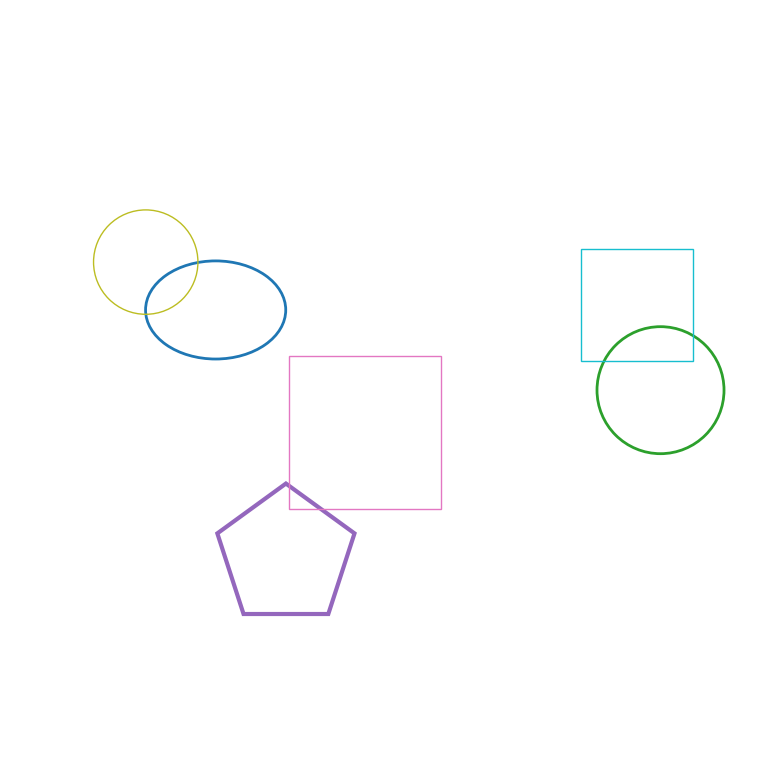[{"shape": "oval", "thickness": 1, "radius": 0.46, "center": [0.28, 0.597]}, {"shape": "circle", "thickness": 1, "radius": 0.41, "center": [0.858, 0.493]}, {"shape": "pentagon", "thickness": 1.5, "radius": 0.47, "center": [0.371, 0.278]}, {"shape": "square", "thickness": 0.5, "radius": 0.49, "center": [0.474, 0.438]}, {"shape": "circle", "thickness": 0.5, "radius": 0.34, "center": [0.189, 0.66]}, {"shape": "square", "thickness": 0.5, "radius": 0.36, "center": [0.827, 0.604]}]